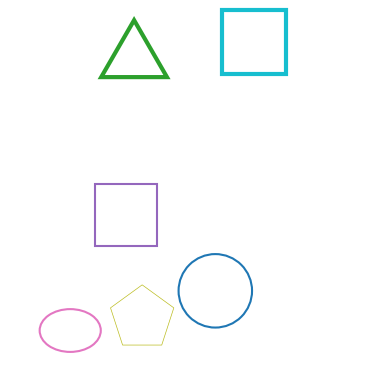[{"shape": "circle", "thickness": 1.5, "radius": 0.48, "center": [0.559, 0.245]}, {"shape": "triangle", "thickness": 3, "radius": 0.49, "center": [0.348, 0.849]}, {"shape": "square", "thickness": 1.5, "radius": 0.41, "center": [0.327, 0.442]}, {"shape": "oval", "thickness": 1.5, "radius": 0.4, "center": [0.182, 0.142]}, {"shape": "pentagon", "thickness": 0.5, "radius": 0.43, "center": [0.369, 0.174]}, {"shape": "square", "thickness": 3, "radius": 0.41, "center": [0.661, 0.89]}]